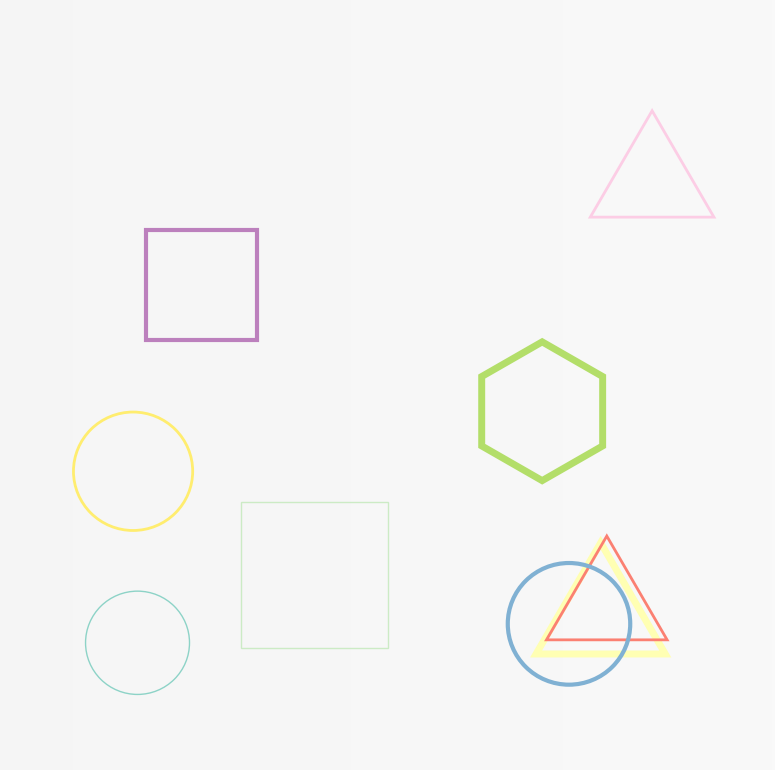[{"shape": "circle", "thickness": 0.5, "radius": 0.34, "center": [0.177, 0.165]}, {"shape": "triangle", "thickness": 2.5, "radius": 0.48, "center": [0.775, 0.199]}, {"shape": "triangle", "thickness": 1, "radius": 0.45, "center": [0.783, 0.214]}, {"shape": "circle", "thickness": 1.5, "radius": 0.4, "center": [0.734, 0.19]}, {"shape": "hexagon", "thickness": 2.5, "radius": 0.45, "center": [0.7, 0.466]}, {"shape": "triangle", "thickness": 1, "radius": 0.46, "center": [0.841, 0.764]}, {"shape": "square", "thickness": 1.5, "radius": 0.36, "center": [0.26, 0.63]}, {"shape": "square", "thickness": 0.5, "radius": 0.47, "center": [0.406, 0.254]}, {"shape": "circle", "thickness": 1, "radius": 0.38, "center": [0.172, 0.388]}]